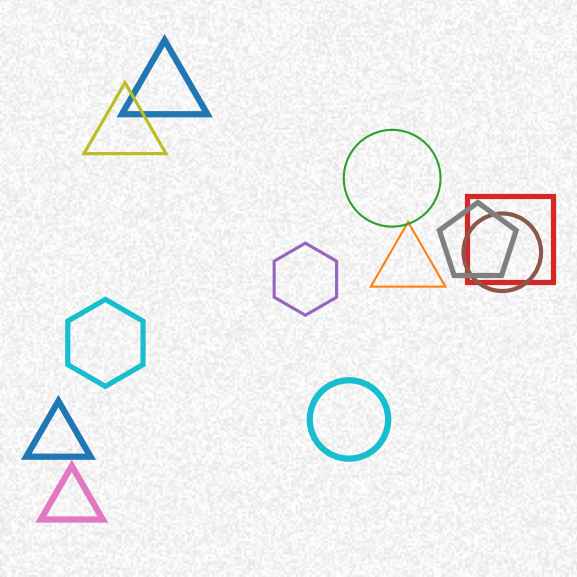[{"shape": "triangle", "thickness": 3, "radius": 0.43, "center": [0.285, 0.844]}, {"shape": "triangle", "thickness": 3, "radius": 0.32, "center": [0.101, 0.24]}, {"shape": "triangle", "thickness": 1, "radius": 0.37, "center": [0.707, 0.54]}, {"shape": "circle", "thickness": 1, "radius": 0.42, "center": [0.679, 0.691]}, {"shape": "square", "thickness": 2.5, "radius": 0.37, "center": [0.882, 0.585]}, {"shape": "hexagon", "thickness": 1.5, "radius": 0.31, "center": [0.529, 0.516]}, {"shape": "circle", "thickness": 2, "radius": 0.34, "center": [0.87, 0.562]}, {"shape": "triangle", "thickness": 3, "radius": 0.31, "center": [0.124, 0.131]}, {"shape": "pentagon", "thickness": 2.5, "radius": 0.35, "center": [0.827, 0.579]}, {"shape": "triangle", "thickness": 1.5, "radius": 0.41, "center": [0.216, 0.774]}, {"shape": "hexagon", "thickness": 2.5, "radius": 0.38, "center": [0.183, 0.405]}, {"shape": "circle", "thickness": 3, "radius": 0.34, "center": [0.604, 0.273]}]